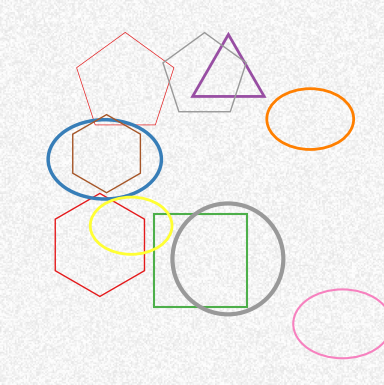[{"shape": "hexagon", "thickness": 1, "radius": 0.67, "center": [0.259, 0.364]}, {"shape": "pentagon", "thickness": 0.5, "radius": 0.66, "center": [0.325, 0.783]}, {"shape": "oval", "thickness": 2.5, "radius": 0.74, "center": [0.272, 0.586]}, {"shape": "square", "thickness": 1.5, "radius": 0.6, "center": [0.521, 0.322]}, {"shape": "triangle", "thickness": 2, "radius": 0.54, "center": [0.593, 0.803]}, {"shape": "oval", "thickness": 2, "radius": 0.56, "center": [0.806, 0.691]}, {"shape": "oval", "thickness": 2, "radius": 0.53, "center": [0.341, 0.414]}, {"shape": "hexagon", "thickness": 1, "radius": 0.51, "center": [0.277, 0.601]}, {"shape": "oval", "thickness": 1.5, "radius": 0.64, "center": [0.889, 0.159]}, {"shape": "pentagon", "thickness": 1, "radius": 0.57, "center": [0.531, 0.802]}, {"shape": "circle", "thickness": 3, "radius": 0.72, "center": [0.592, 0.328]}]